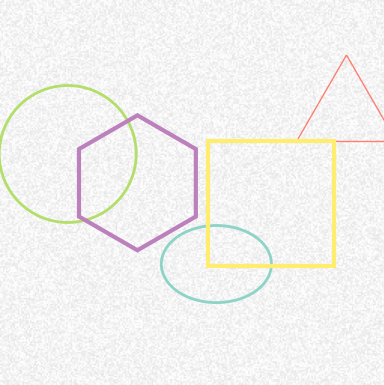[{"shape": "oval", "thickness": 2, "radius": 0.72, "center": [0.562, 0.314]}, {"shape": "triangle", "thickness": 1, "radius": 0.75, "center": [0.9, 0.707]}, {"shape": "circle", "thickness": 2, "radius": 0.89, "center": [0.176, 0.6]}, {"shape": "hexagon", "thickness": 3, "radius": 0.88, "center": [0.357, 0.525]}, {"shape": "square", "thickness": 3, "radius": 0.81, "center": [0.704, 0.471]}]